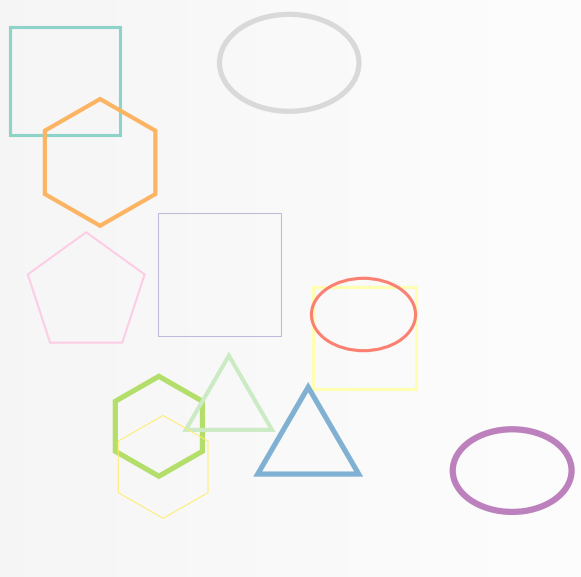[{"shape": "square", "thickness": 1.5, "radius": 0.47, "center": [0.112, 0.859]}, {"shape": "square", "thickness": 1.5, "radius": 0.44, "center": [0.627, 0.414]}, {"shape": "square", "thickness": 0.5, "radius": 0.53, "center": [0.378, 0.524]}, {"shape": "oval", "thickness": 1.5, "radius": 0.45, "center": [0.625, 0.455]}, {"shape": "triangle", "thickness": 2.5, "radius": 0.5, "center": [0.53, 0.228]}, {"shape": "hexagon", "thickness": 2, "radius": 0.55, "center": [0.172, 0.718]}, {"shape": "hexagon", "thickness": 2.5, "radius": 0.43, "center": [0.273, 0.261]}, {"shape": "pentagon", "thickness": 1, "radius": 0.53, "center": [0.148, 0.491]}, {"shape": "oval", "thickness": 2.5, "radius": 0.6, "center": [0.498, 0.89]}, {"shape": "oval", "thickness": 3, "radius": 0.51, "center": [0.881, 0.184]}, {"shape": "triangle", "thickness": 2, "radius": 0.43, "center": [0.394, 0.298]}, {"shape": "hexagon", "thickness": 0.5, "radius": 0.45, "center": [0.281, 0.191]}]